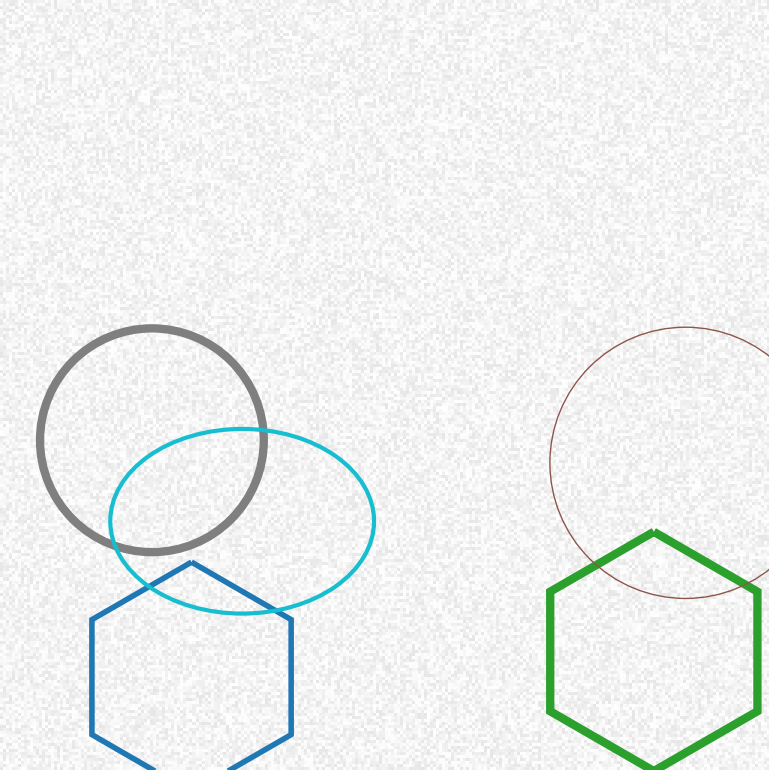[{"shape": "hexagon", "thickness": 2, "radius": 0.75, "center": [0.249, 0.121]}, {"shape": "hexagon", "thickness": 3, "radius": 0.78, "center": [0.849, 0.154]}, {"shape": "circle", "thickness": 0.5, "radius": 0.88, "center": [0.89, 0.399]}, {"shape": "circle", "thickness": 3, "radius": 0.73, "center": [0.197, 0.428]}, {"shape": "oval", "thickness": 1.5, "radius": 0.86, "center": [0.314, 0.323]}]